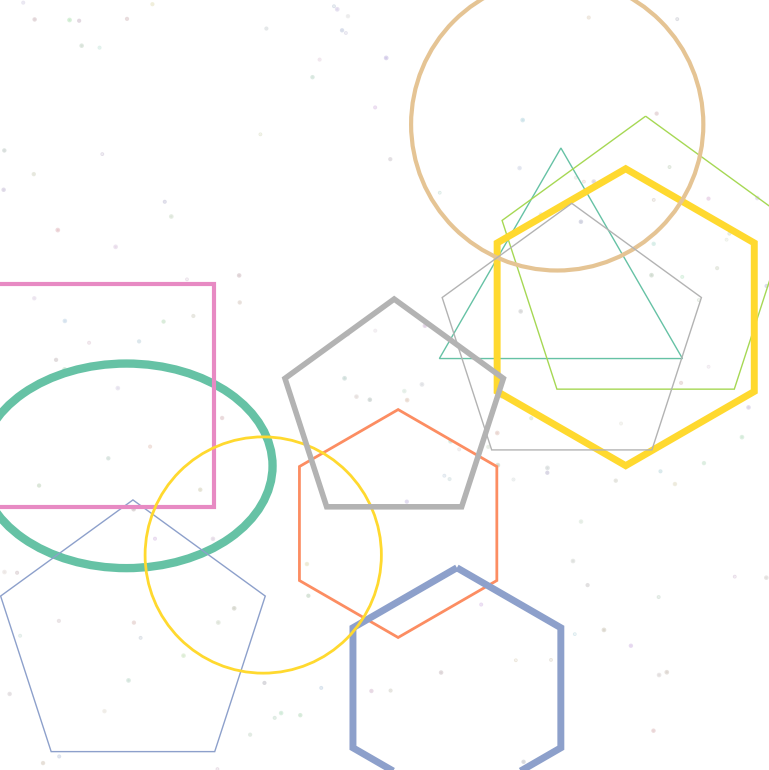[{"shape": "triangle", "thickness": 0.5, "radius": 0.91, "center": [0.728, 0.625]}, {"shape": "oval", "thickness": 3, "radius": 0.95, "center": [0.164, 0.395]}, {"shape": "hexagon", "thickness": 1, "radius": 0.74, "center": [0.517, 0.32]}, {"shape": "pentagon", "thickness": 0.5, "radius": 0.9, "center": [0.173, 0.17]}, {"shape": "hexagon", "thickness": 2.5, "radius": 0.78, "center": [0.593, 0.107]}, {"shape": "square", "thickness": 1.5, "radius": 0.73, "center": [0.133, 0.487]}, {"shape": "pentagon", "thickness": 0.5, "radius": 0.98, "center": [0.838, 0.653]}, {"shape": "circle", "thickness": 1, "radius": 0.77, "center": [0.342, 0.279]}, {"shape": "hexagon", "thickness": 2.5, "radius": 0.96, "center": [0.813, 0.588]}, {"shape": "circle", "thickness": 1.5, "radius": 0.95, "center": [0.724, 0.838]}, {"shape": "pentagon", "thickness": 2, "radius": 0.75, "center": [0.512, 0.462]}, {"shape": "pentagon", "thickness": 0.5, "radius": 0.89, "center": [0.743, 0.559]}]